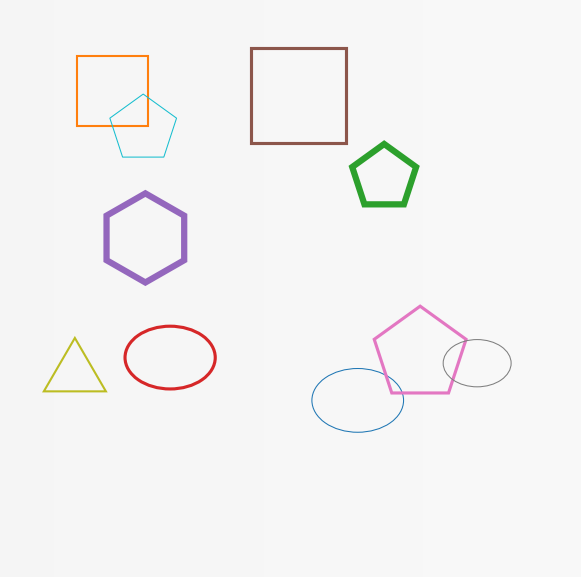[{"shape": "oval", "thickness": 0.5, "radius": 0.39, "center": [0.615, 0.306]}, {"shape": "square", "thickness": 1, "radius": 0.3, "center": [0.194, 0.842]}, {"shape": "pentagon", "thickness": 3, "radius": 0.29, "center": [0.661, 0.692]}, {"shape": "oval", "thickness": 1.5, "radius": 0.39, "center": [0.293, 0.38]}, {"shape": "hexagon", "thickness": 3, "radius": 0.39, "center": [0.25, 0.587]}, {"shape": "square", "thickness": 1.5, "radius": 0.41, "center": [0.513, 0.834]}, {"shape": "pentagon", "thickness": 1.5, "radius": 0.42, "center": [0.723, 0.386]}, {"shape": "oval", "thickness": 0.5, "radius": 0.29, "center": [0.821, 0.37]}, {"shape": "triangle", "thickness": 1, "radius": 0.31, "center": [0.129, 0.352]}, {"shape": "pentagon", "thickness": 0.5, "radius": 0.3, "center": [0.246, 0.776]}]